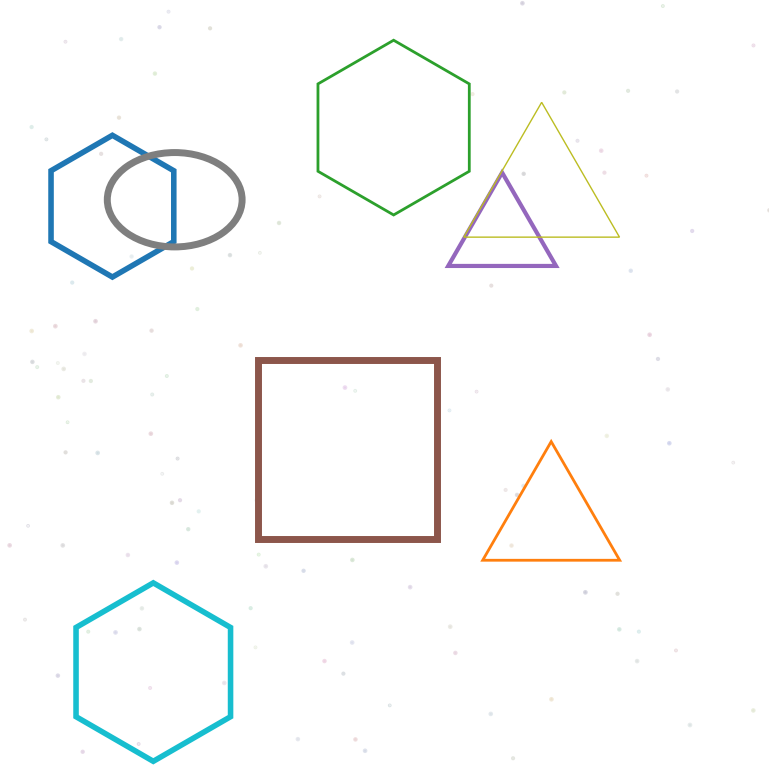[{"shape": "hexagon", "thickness": 2, "radius": 0.46, "center": [0.146, 0.732]}, {"shape": "triangle", "thickness": 1, "radius": 0.51, "center": [0.716, 0.324]}, {"shape": "hexagon", "thickness": 1, "radius": 0.57, "center": [0.511, 0.834]}, {"shape": "triangle", "thickness": 1.5, "radius": 0.4, "center": [0.652, 0.695]}, {"shape": "square", "thickness": 2.5, "radius": 0.58, "center": [0.451, 0.416]}, {"shape": "oval", "thickness": 2.5, "radius": 0.44, "center": [0.227, 0.741]}, {"shape": "triangle", "thickness": 0.5, "radius": 0.58, "center": [0.703, 0.75]}, {"shape": "hexagon", "thickness": 2, "radius": 0.58, "center": [0.199, 0.127]}]